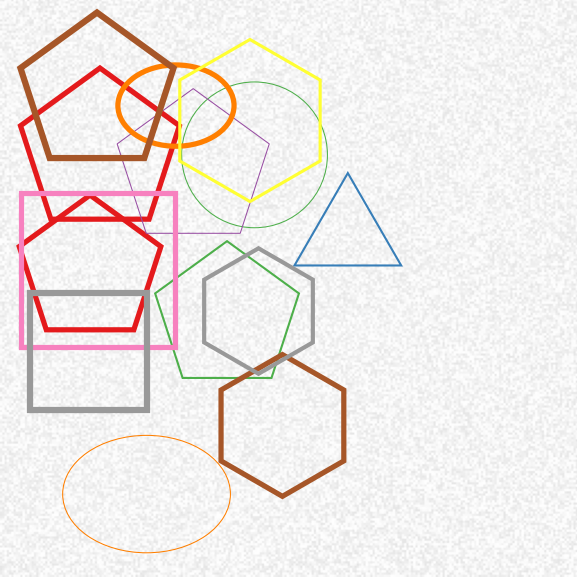[{"shape": "pentagon", "thickness": 2.5, "radius": 0.72, "center": [0.173, 0.737]}, {"shape": "pentagon", "thickness": 2.5, "radius": 0.64, "center": [0.156, 0.532]}, {"shape": "triangle", "thickness": 1, "radius": 0.53, "center": [0.602, 0.593]}, {"shape": "circle", "thickness": 0.5, "radius": 0.63, "center": [0.441, 0.731]}, {"shape": "pentagon", "thickness": 1, "radius": 0.65, "center": [0.393, 0.451]}, {"shape": "pentagon", "thickness": 0.5, "radius": 0.69, "center": [0.335, 0.707]}, {"shape": "oval", "thickness": 0.5, "radius": 0.73, "center": [0.254, 0.144]}, {"shape": "oval", "thickness": 2.5, "radius": 0.5, "center": [0.305, 0.816]}, {"shape": "hexagon", "thickness": 1.5, "radius": 0.7, "center": [0.433, 0.79]}, {"shape": "pentagon", "thickness": 3, "radius": 0.7, "center": [0.168, 0.838]}, {"shape": "hexagon", "thickness": 2.5, "radius": 0.61, "center": [0.489, 0.262]}, {"shape": "square", "thickness": 2.5, "radius": 0.67, "center": [0.169, 0.532]}, {"shape": "square", "thickness": 3, "radius": 0.51, "center": [0.154, 0.391]}, {"shape": "hexagon", "thickness": 2, "radius": 0.54, "center": [0.448, 0.461]}]